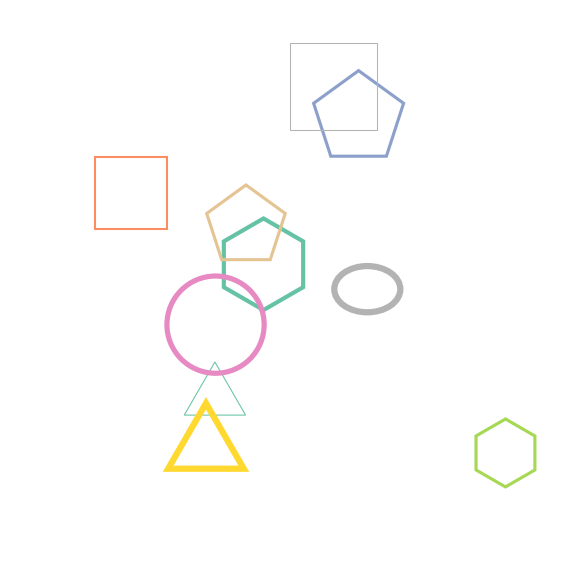[{"shape": "triangle", "thickness": 0.5, "radius": 0.31, "center": [0.372, 0.311]}, {"shape": "hexagon", "thickness": 2, "radius": 0.4, "center": [0.456, 0.542]}, {"shape": "square", "thickness": 1, "radius": 0.31, "center": [0.227, 0.665]}, {"shape": "pentagon", "thickness": 1.5, "radius": 0.41, "center": [0.621, 0.795]}, {"shape": "circle", "thickness": 2.5, "radius": 0.42, "center": [0.373, 0.437]}, {"shape": "hexagon", "thickness": 1.5, "radius": 0.29, "center": [0.875, 0.215]}, {"shape": "triangle", "thickness": 3, "radius": 0.38, "center": [0.357, 0.225]}, {"shape": "pentagon", "thickness": 1.5, "radius": 0.36, "center": [0.426, 0.607]}, {"shape": "oval", "thickness": 3, "radius": 0.29, "center": [0.636, 0.498]}, {"shape": "square", "thickness": 0.5, "radius": 0.37, "center": [0.577, 0.85]}]